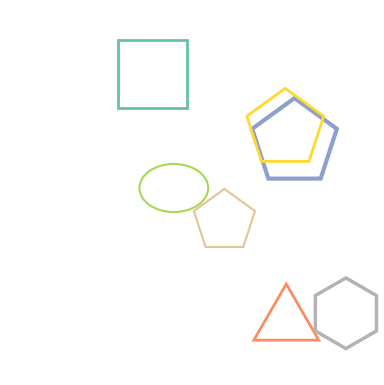[{"shape": "square", "thickness": 2, "radius": 0.45, "center": [0.397, 0.808]}, {"shape": "triangle", "thickness": 2, "radius": 0.49, "center": [0.744, 0.165]}, {"shape": "pentagon", "thickness": 3, "radius": 0.58, "center": [0.765, 0.63]}, {"shape": "oval", "thickness": 1.5, "radius": 0.45, "center": [0.451, 0.512]}, {"shape": "pentagon", "thickness": 2, "radius": 0.52, "center": [0.741, 0.666]}, {"shape": "pentagon", "thickness": 1.5, "radius": 0.42, "center": [0.583, 0.426]}, {"shape": "hexagon", "thickness": 2.5, "radius": 0.46, "center": [0.898, 0.186]}]